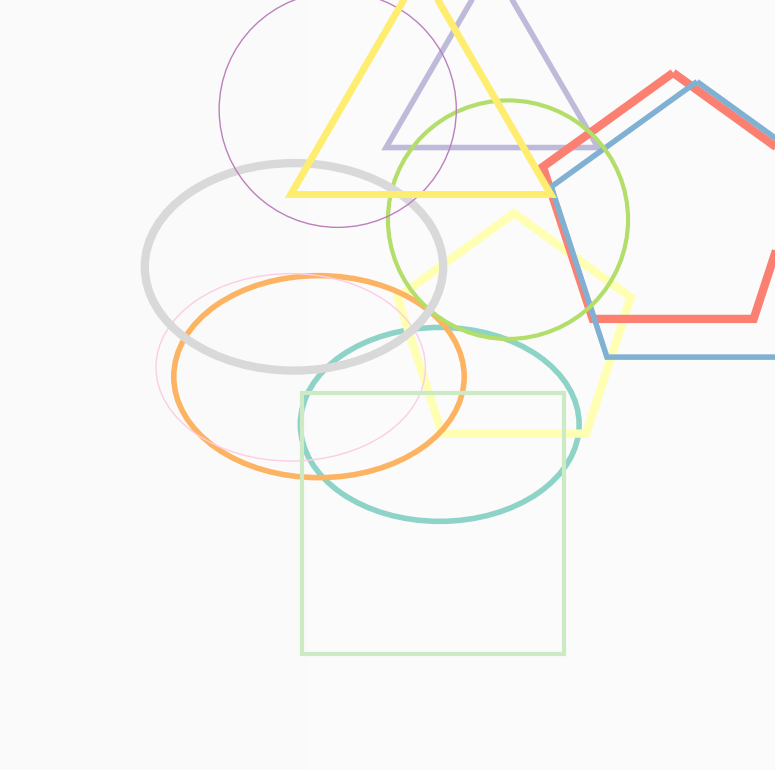[{"shape": "oval", "thickness": 2, "radius": 0.9, "center": [0.567, 0.449]}, {"shape": "pentagon", "thickness": 3, "radius": 0.79, "center": [0.663, 0.565]}, {"shape": "triangle", "thickness": 2, "radius": 0.79, "center": [0.635, 0.887]}, {"shape": "pentagon", "thickness": 3, "radius": 0.88, "center": [0.869, 0.729]}, {"shape": "pentagon", "thickness": 2, "radius": 0.99, "center": [0.899, 0.696]}, {"shape": "oval", "thickness": 2, "radius": 0.94, "center": [0.412, 0.511]}, {"shape": "circle", "thickness": 1.5, "radius": 0.77, "center": [0.655, 0.715]}, {"shape": "oval", "thickness": 0.5, "radius": 0.87, "center": [0.375, 0.523]}, {"shape": "oval", "thickness": 3, "radius": 0.96, "center": [0.379, 0.653]}, {"shape": "circle", "thickness": 0.5, "radius": 0.77, "center": [0.436, 0.858]}, {"shape": "square", "thickness": 1.5, "radius": 0.85, "center": [0.559, 0.32]}, {"shape": "triangle", "thickness": 2.5, "radius": 0.97, "center": [0.543, 0.844]}]